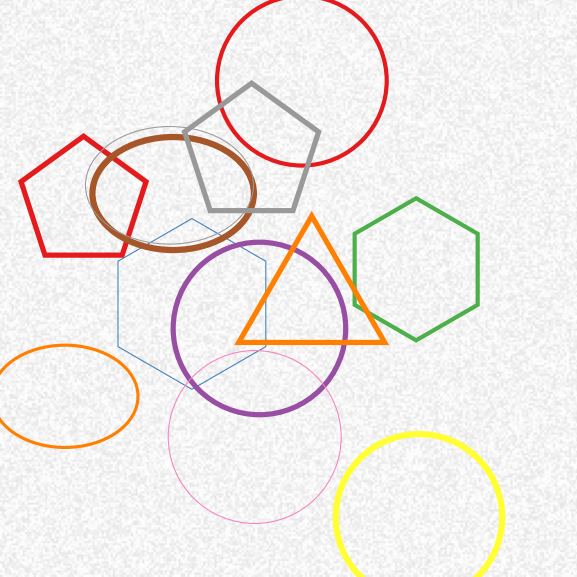[{"shape": "pentagon", "thickness": 2.5, "radius": 0.57, "center": [0.145, 0.649]}, {"shape": "circle", "thickness": 2, "radius": 0.73, "center": [0.523, 0.859]}, {"shape": "hexagon", "thickness": 0.5, "radius": 0.74, "center": [0.332, 0.473]}, {"shape": "hexagon", "thickness": 2, "radius": 0.62, "center": [0.721, 0.533]}, {"shape": "circle", "thickness": 2.5, "radius": 0.75, "center": [0.449, 0.43]}, {"shape": "triangle", "thickness": 2.5, "radius": 0.73, "center": [0.54, 0.479]}, {"shape": "oval", "thickness": 1.5, "radius": 0.63, "center": [0.112, 0.313]}, {"shape": "circle", "thickness": 3, "radius": 0.72, "center": [0.726, 0.103]}, {"shape": "oval", "thickness": 3, "radius": 0.7, "center": [0.3, 0.664]}, {"shape": "circle", "thickness": 0.5, "radius": 0.75, "center": [0.441, 0.242]}, {"shape": "pentagon", "thickness": 2.5, "radius": 0.61, "center": [0.436, 0.733]}, {"shape": "oval", "thickness": 0.5, "radius": 0.73, "center": [0.293, 0.678]}]